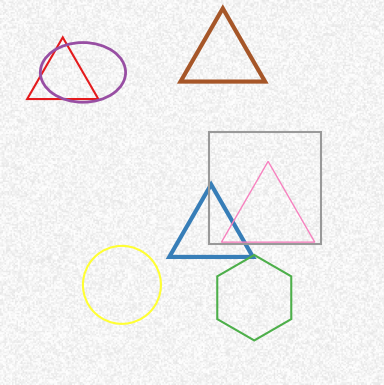[{"shape": "triangle", "thickness": 1.5, "radius": 0.53, "center": [0.163, 0.796]}, {"shape": "triangle", "thickness": 3, "radius": 0.63, "center": [0.548, 0.395]}, {"shape": "hexagon", "thickness": 1.5, "radius": 0.55, "center": [0.66, 0.227]}, {"shape": "oval", "thickness": 2, "radius": 0.55, "center": [0.216, 0.812]}, {"shape": "circle", "thickness": 1.5, "radius": 0.51, "center": [0.317, 0.26]}, {"shape": "triangle", "thickness": 3, "radius": 0.63, "center": [0.579, 0.852]}, {"shape": "triangle", "thickness": 1, "radius": 0.7, "center": [0.696, 0.441]}, {"shape": "square", "thickness": 1.5, "radius": 0.73, "center": [0.688, 0.511]}]